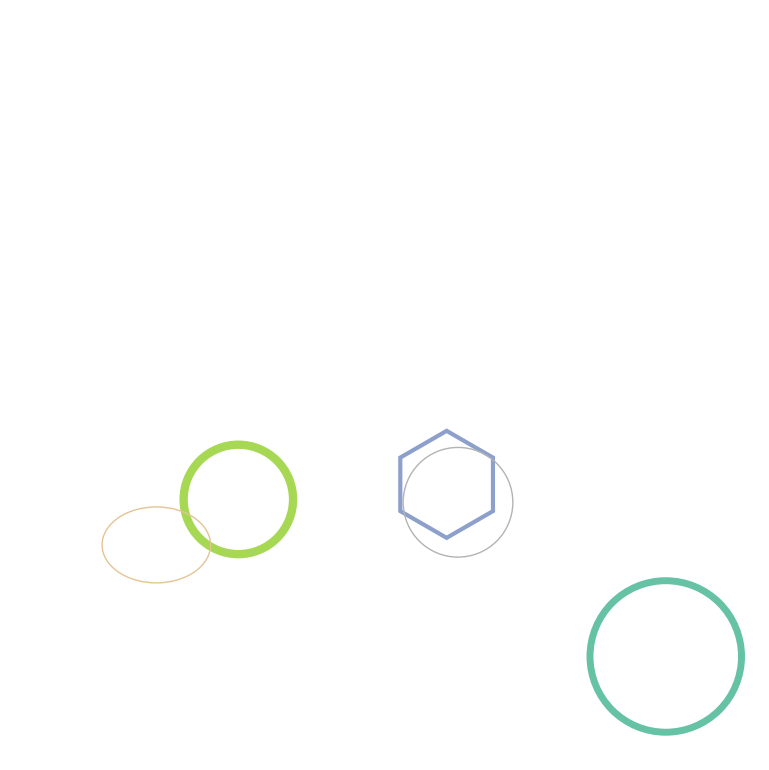[{"shape": "circle", "thickness": 2.5, "radius": 0.49, "center": [0.865, 0.147]}, {"shape": "hexagon", "thickness": 1.5, "radius": 0.35, "center": [0.58, 0.371]}, {"shape": "circle", "thickness": 3, "radius": 0.36, "center": [0.31, 0.351]}, {"shape": "oval", "thickness": 0.5, "radius": 0.35, "center": [0.203, 0.292]}, {"shape": "circle", "thickness": 0.5, "radius": 0.36, "center": [0.595, 0.348]}]